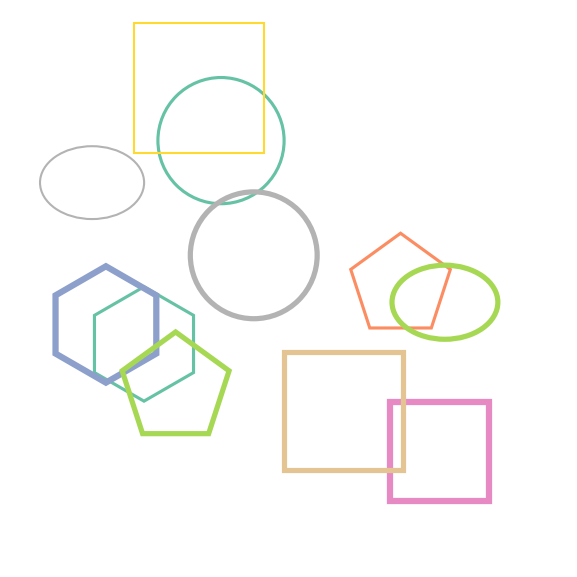[{"shape": "circle", "thickness": 1.5, "radius": 0.55, "center": [0.383, 0.756]}, {"shape": "hexagon", "thickness": 1.5, "radius": 0.5, "center": [0.249, 0.404]}, {"shape": "pentagon", "thickness": 1.5, "radius": 0.45, "center": [0.694, 0.505]}, {"shape": "hexagon", "thickness": 3, "radius": 0.5, "center": [0.183, 0.437]}, {"shape": "square", "thickness": 3, "radius": 0.43, "center": [0.761, 0.217]}, {"shape": "pentagon", "thickness": 2.5, "radius": 0.49, "center": [0.304, 0.327]}, {"shape": "oval", "thickness": 2.5, "radius": 0.46, "center": [0.77, 0.476]}, {"shape": "square", "thickness": 1, "radius": 0.56, "center": [0.344, 0.847]}, {"shape": "square", "thickness": 2.5, "radius": 0.51, "center": [0.595, 0.288]}, {"shape": "oval", "thickness": 1, "radius": 0.45, "center": [0.159, 0.683]}, {"shape": "circle", "thickness": 2.5, "radius": 0.55, "center": [0.439, 0.557]}]